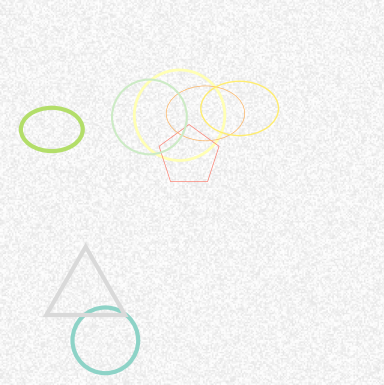[{"shape": "circle", "thickness": 3, "radius": 0.43, "center": [0.274, 0.116]}, {"shape": "circle", "thickness": 2, "radius": 0.59, "center": [0.466, 0.701]}, {"shape": "pentagon", "thickness": 0.5, "radius": 0.41, "center": [0.491, 0.595]}, {"shape": "oval", "thickness": 0.5, "radius": 0.51, "center": [0.534, 0.706]}, {"shape": "oval", "thickness": 3, "radius": 0.4, "center": [0.135, 0.664]}, {"shape": "triangle", "thickness": 3, "radius": 0.59, "center": [0.223, 0.241]}, {"shape": "circle", "thickness": 1.5, "radius": 0.49, "center": [0.388, 0.696]}, {"shape": "oval", "thickness": 1, "radius": 0.5, "center": [0.622, 0.718]}]